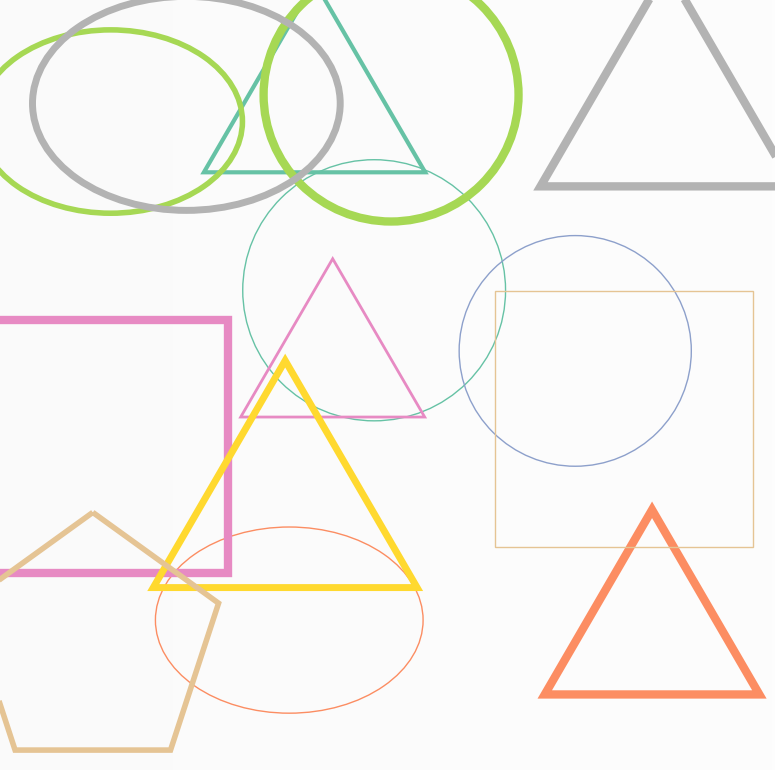[{"shape": "triangle", "thickness": 1.5, "radius": 0.82, "center": [0.406, 0.859]}, {"shape": "circle", "thickness": 0.5, "radius": 0.85, "center": [0.483, 0.623]}, {"shape": "oval", "thickness": 0.5, "radius": 0.86, "center": [0.373, 0.195]}, {"shape": "triangle", "thickness": 3, "radius": 0.8, "center": [0.841, 0.178]}, {"shape": "circle", "thickness": 0.5, "radius": 0.75, "center": [0.742, 0.544]}, {"shape": "triangle", "thickness": 1, "radius": 0.69, "center": [0.429, 0.527]}, {"shape": "square", "thickness": 3, "radius": 0.82, "center": [0.129, 0.42]}, {"shape": "circle", "thickness": 3, "radius": 0.82, "center": [0.505, 0.877]}, {"shape": "oval", "thickness": 2, "radius": 0.85, "center": [0.143, 0.842]}, {"shape": "triangle", "thickness": 2.5, "radius": 0.98, "center": [0.368, 0.335]}, {"shape": "pentagon", "thickness": 2, "radius": 0.85, "center": [0.12, 0.164]}, {"shape": "square", "thickness": 0.5, "radius": 0.83, "center": [0.806, 0.455]}, {"shape": "triangle", "thickness": 3, "radius": 0.94, "center": [0.861, 0.852]}, {"shape": "oval", "thickness": 2.5, "radius": 0.99, "center": [0.24, 0.866]}]